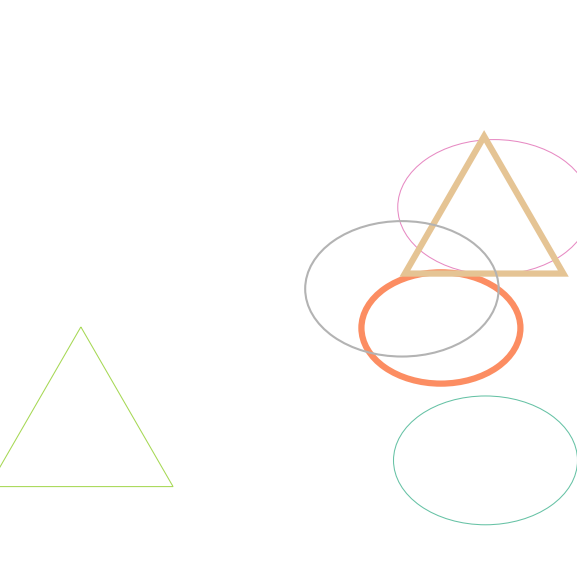[{"shape": "oval", "thickness": 0.5, "radius": 0.8, "center": [0.841, 0.202]}, {"shape": "oval", "thickness": 3, "radius": 0.69, "center": [0.764, 0.431]}, {"shape": "oval", "thickness": 0.5, "radius": 0.84, "center": [0.856, 0.641]}, {"shape": "triangle", "thickness": 0.5, "radius": 0.92, "center": [0.14, 0.249]}, {"shape": "triangle", "thickness": 3, "radius": 0.79, "center": [0.838, 0.605]}, {"shape": "oval", "thickness": 1, "radius": 0.84, "center": [0.696, 0.499]}]